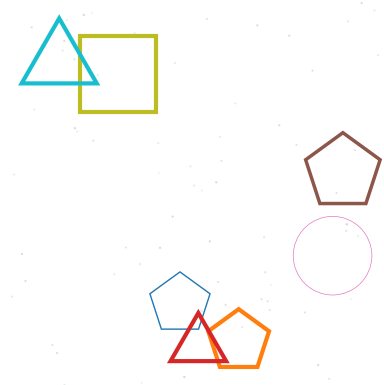[{"shape": "pentagon", "thickness": 1, "radius": 0.41, "center": [0.467, 0.212]}, {"shape": "pentagon", "thickness": 3, "radius": 0.41, "center": [0.62, 0.114]}, {"shape": "triangle", "thickness": 3, "radius": 0.42, "center": [0.515, 0.104]}, {"shape": "pentagon", "thickness": 2.5, "radius": 0.51, "center": [0.891, 0.554]}, {"shape": "circle", "thickness": 0.5, "radius": 0.51, "center": [0.864, 0.336]}, {"shape": "square", "thickness": 3, "radius": 0.49, "center": [0.307, 0.807]}, {"shape": "triangle", "thickness": 3, "radius": 0.56, "center": [0.154, 0.84]}]